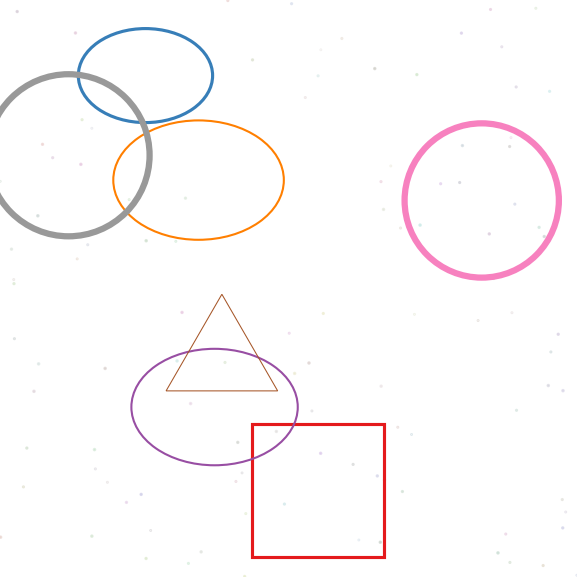[{"shape": "square", "thickness": 1.5, "radius": 0.57, "center": [0.551, 0.149]}, {"shape": "oval", "thickness": 1.5, "radius": 0.58, "center": [0.252, 0.868]}, {"shape": "oval", "thickness": 1, "radius": 0.72, "center": [0.372, 0.294]}, {"shape": "oval", "thickness": 1, "radius": 0.74, "center": [0.344, 0.687]}, {"shape": "triangle", "thickness": 0.5, "radius": 0.56, "center": [0.384, 0.378]}, {"shape": "circle", "thickness": 3, "radius": 0.67, "center": [0.834, 0.652]}, {"shape": "circle", "thickness": 3, "radius": 0.7, "center": [0.119, 0.73]}]